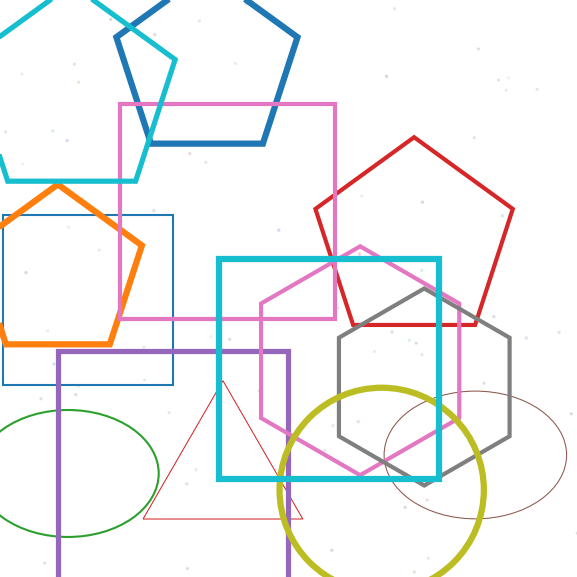[{"shape": "square", "thickness": 1, "radius": 0.74, "center": [0.153, 0.48]}, {"shape": "pentagon", "thickness": 3, "radius": 0.82, "center": [0.358, 0.884]}, {"shape": "pentagon", "thickness": 3, "radius": 0.77, "center": [0.1, 0.527]}, {"shape": "oval", "thickness": 1, "radius": 0.79, "center": [0.118, 0.179]}, {"shape": "pentagon", "thickness": 2, "radius": 0.9, "center": [0.717, 0.582]}, {"shape": "triangle", "thickness": 0.5, "radius": 0.8, "center": [0.386, 0.18]}, {"shape": "square", "thickness": 2.5, "radius": 1.0, "center": [0.3, 0.192]}, {"shape": "oval", "thickness": 0.5, "radius": 0.79, "center": [0.823, 0.211]}, {"shape": "square", "thickness": 2, "radius": 0.93, "center": [0.394, 0.633]}, {"shape": "hexagon", "thickness": 2, "radius": 0.99, "center": [0.624, 0.374]}, {"shape": "hexagon", "thickness": 2, "radius": 0.85, "center": [0.735, 0.329]}, {"shape": "circle", "thickness": 3, "radius": 0.88, "center": [0.661, 0.151]}, {"shape": "square", "thickness": 3, "radius": 0.95, "center": [0.57, 0.36]}, {"shape": "pentagon", "thickness": 2.5, "radius": 0.94, "center": [0.124, 0.838]}]